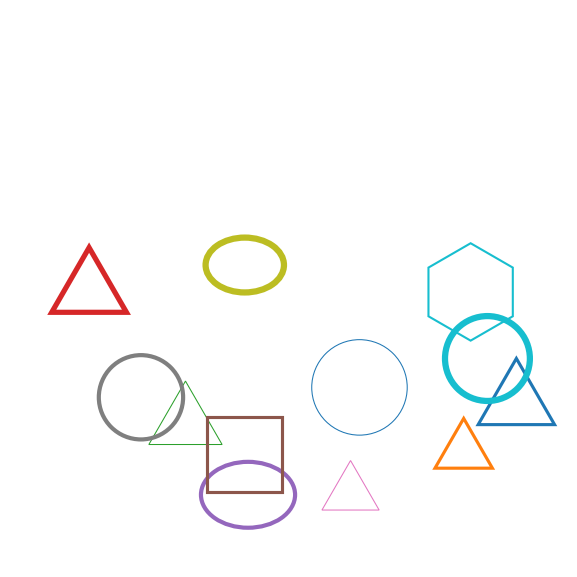[{"shape": "triangle", "thickness": 1.5, "radius": 0.38, "center": [0.894, 0.302]}, {"shape": "circle", "thickness": 0.5, "radius": 0.41, "center": [0.622, 0.328]}, {"shape": "triangle", "thickness": 1.5, "radius": 0.29, "center": [0.803, 0.217]}, {"shape": "triangle", "thickness": 0.5, "radius": 0.37, "center": [0.321, 0.266]}, {"shape": "triangle", "thickness": 2.5, "radius": 0.37, "center": [0.154, 0.496]}, {"shape": "oval", "thickness": 2, "radius": 0.41, "center": [0.429, 0.142]}, {"shape": "square", "thickness": 1.5, "radius": 0.33, "center": [0.423, 0.211]}, {"shape": "triangle", "thickness": 0.5, "radius": 0.29, "center": [0.607, 0.145]}, {"shape": "circle", "thickness": 2, "radius": 0.36, "center": [0.244, 0.311]}, {"shape": "oval", "thickness": 3, "radius": 0.34, "center": [0.424, 0.54]}, {"shape": "circle", "thickness": 3, "radius": 0.37, "center": [0.844, 0.378]}, {"shape": "hexagon", "thickness": 1, "radius": 0.42, "center": [0.815, 0.494]}]